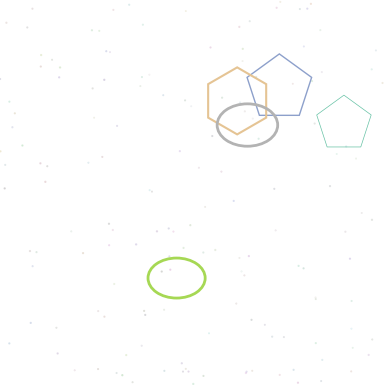[{"shape": "pentagon", "thickness": 0.5, "radius": 0.37, "center": [0.893, 0.678]}, {"shape": "pentagon", "thickness": 1, "radius": 0.44, "center": [0.726, 0.772]}, {"shape": "oval", "thickness": 2, "radius": 0.37, "center": [0.459, 0.278]}, {"shape": "hexagon", "thickness": 1.5, "radius": 0.44, "center": [0.616, 0.738]}, {"shape": "oval", "thickness": 2, "radius": 0.39, "center": [0.643, 0.675]}]